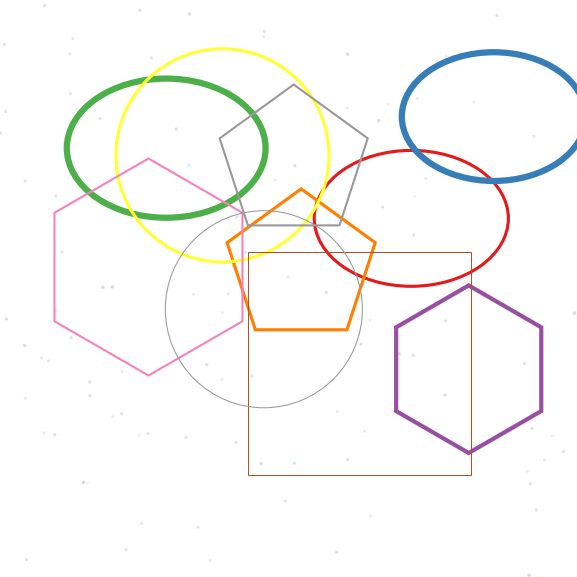[{"shape": "oval", "thickness": 1.5, "radius": 0.84, "center": [0.712, 0.621]}, {"shape": "oval", "thickness": 3, "radius": 0.8, "center": [0.855, 0.797]}, {"shape": "oval", "thickness": 3, "radius": 0.86, "center": [0.288, 0.743]}, {"shape": "hexagon", "thickness": 2, "radius": 0.73, "center": [0.812, 0.36]}, {"shape": "pentagon", "thickness": 1.5, "radius": 0.67, "center": [0.521, 0.537]}, {"shape": "circle", "thickness": 1.5, "radius": 0.92, "center": [0.385, 0.73]}, {"shape": "square", "thickness": 0.5, "radius": 0.96, "center": [0.623, 0.37]}, {"shape": "hexagon", "thickness": 1, "radius": 0.94, "center": [0.257, 0.537]}, {"shape": "circle", "thickness": 0.5, "radius": 0.85, "center": [0.457, 0.464]}, {"shape": "pentagon", "thickness": 1, "radius": 0.67, "center": [0.509, 0.718]}]